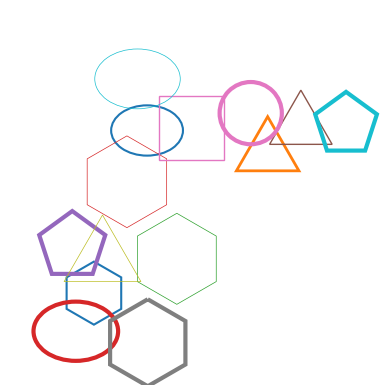[{"shape": "oval", "thickness": 1.5, "radius": 0.47, "center": [0.382, 0.661]}, {"shape": "hexagon", "thickness": 1.5, "radius": 0.41, "center": [0.244, 0.239]}, {"shape": "triangle", "thickness": 2, "radius": 0.47, "center": [0.695, 0.603]}, {"shape": "hexagon", "thickness": 0.5, "radius": 0.59, "center": [0.459, 0.328]}, {"shape": "hexagon", "thickness": 0.5, "radius": 0.6, "center": [0.33, 0.528]}, {"shape": "oval", "thickness": 3, "radius": 0.55, "center": [0.197, 0.14]}, {"shape": "pentagon", "thickness": 3, "radius": 0.45, "center": [0.188, 0.362]}, {"shape": "triangle", "thickness": 1, "radius": 0.47, "center": [0.781, 0.672]}, {"shape": "circle", "thickness": 3, "radius": 0.4, "center": [0.651, 0.706]}, {"shape": "square", "thickness": 1, "radius": 0.42, "center": [0.497, 0.667]}, {"shape": "hexagon", "thickness": 3, "radius": 0.56, "center": [0.384, 0.11]}, {"shape": "triangle", "thickness": 0.5, "radius": 0.58, "center": [0.266, 0.326]}, {"shape": "pentagon", "thickness": 3, "radius": 0.42, "center": [0.899, 0.677]}, {"shape": "oval", "thickness": 0.5, "radius": 0.56, "center": [0.357, 0.795]}]